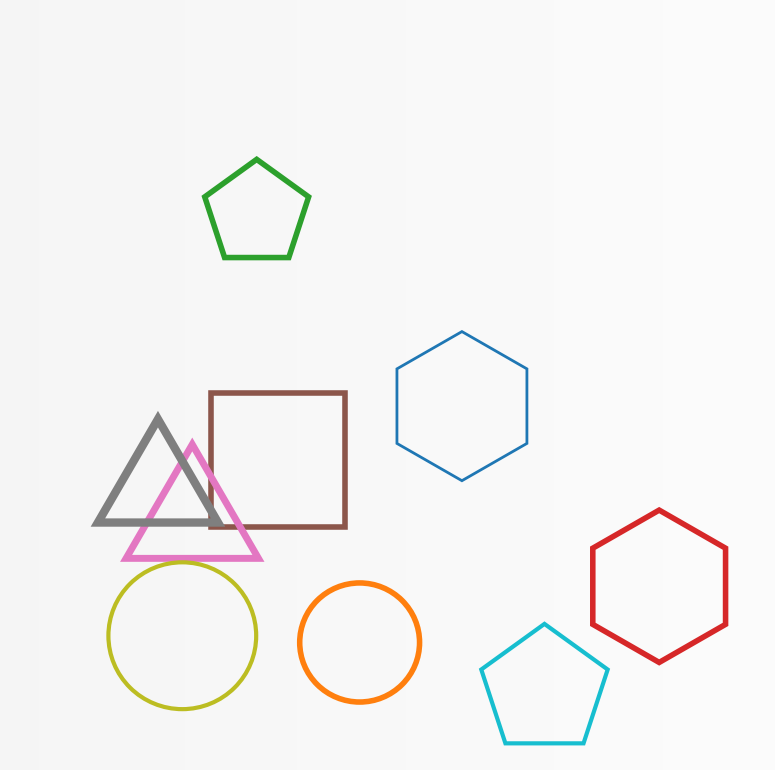[{"shape": "hexagon", "thickness": 1, "radius": 0.48, "center": [0.596, 0.473]}, {"shape": "circle", "thickness": 2, "radius": 0.39, "center": [0.464, 0.166]}, {"shape": "pentagon", "thickness": 2, "radius": 0.35, "center": [0.331, 0.723]}, {"shape": "hexagon", "thickness": 2, "radius": 0.49, "center": [0.851, 0.239]}, {"shape": "square", "thickness": 2, "radius": 0.43, "center": [0.359, 0.403]}, {"shape": "triangle", "thickness": 2.5, "radius": 0.49, "center": [0.248, 0.324]}, {"shape": "triangle", "thickness": 3, "radius": 0.45, "center": [0.204, 0.366]}, {"shape": "circle", "thickness": 1.5, "radius": 0.48, "center": [0.235, 0.174]}, {"shape": "pentagon", "thickness": 1.5, "radius": 0.43, "center": [0.703, 0.104]}]